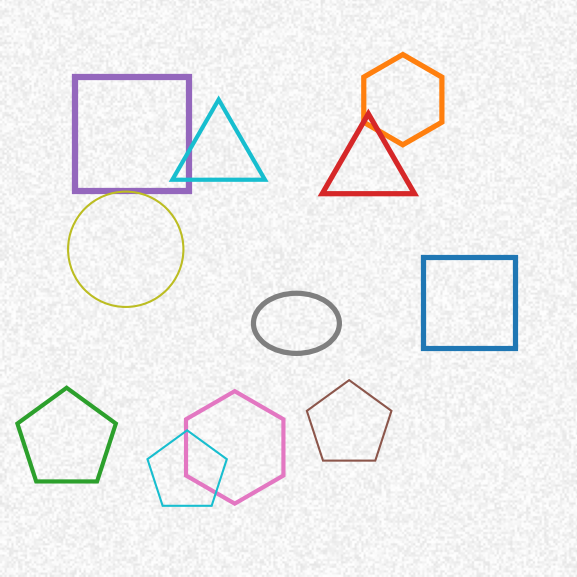[{"shape": "square", "thickness": 2.5, "radius": 0.4, "center": [0.812, 0.475]}, {"shape": "hexagon", "thickness": 2.5, "radius": 0.39, "center": [0.698, 0.827]}, {"shape": "pentagon", "thickness": 2, "radius": 0.45, "center": [0.115, 0.238]}, {"shape": "triangle", "thickness": 2.5, "radius": 0.46, "center": [0.638, 0.71]}, {"shape": "square", "thickness": 3, "radius": 0.49, "center": [0.229, 0.767]}, {"shape": "pentagon", "thickness": 1, "radius": 0.39, "center": [0.605, 0.264]}, {"shape": "hexagon", "thickness": 2, "radius": 0.49, "center": [0.406, 0.224]}, {"shape": "oval", "thickness": 2.5, "radius": 0.37, "center": [0.513, 0.439]}, {"shape": "circle", "thickness": 1, "radius": 0.5, "center": [0.218, 0.567]}, {"shape": "triangle", "thickness": 2, "radius": 0.46, "center": [0.379, 0.734]}, {"shape": "pentagon", "thickness": 1, "radius": 0.36, "center": [0.324, 0.182]}]